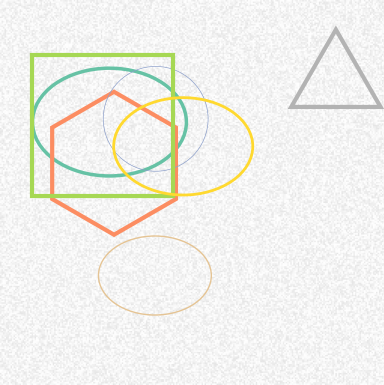[{"shape": "oval", "thickness": 2.5, "radius": 1.0, "center": [0.284, 0.683]}, {"shape": "hexagon", "thickness": 3, "radius": 0.93, "center": [0.296, 0.576]}, {"shape": "circle", "thickness": 0.5, "radius": 0.68, "center": [0.404, 0.691]}, {"shape": "square", "thickness": 3, "radius": 0.92, "center": [0.266, 0.674]}, {"shape": "oval", "thickness": 2, "radius": 0.9, "center": [0.476, 0.62]}, {"shape": "oval", "thickness": 1, "radius": 0.73, "center": [0.402, 0.284]}, {"shape": "triangle", "thickness": 3, "radius": 0.67, "center": [0.872, 0.789]}]